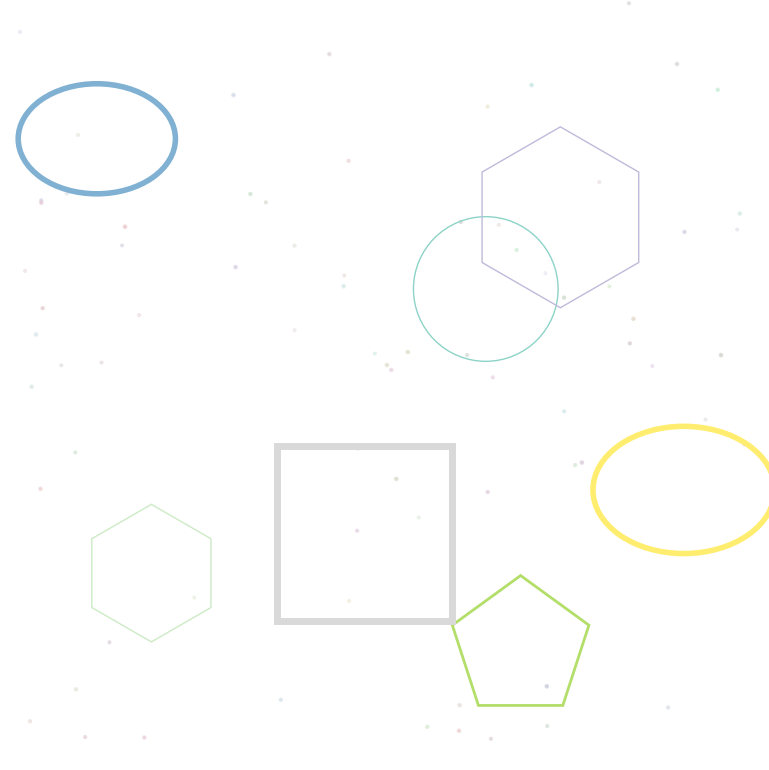[{"shape": "circle", "thickness": 0.5, "radius": 0.47, "center": [0.631, 0.625]}, {"shape": "hexagon", "thickness": 0.5, "radius": 0.59, "center": [0.728, 0.718]}, {"shape": "oval", "thickness": 2, "radius": 0.51, "center": [0.126, 0.82]}, {"shape": "pentagon", "thickness": 1, "radius": 0.47, "center": [0.676, 0.159]}, {"shape": "square", "thickness": 2.5, "radius": 0.57, "center": [0.473, 0.307]}, {"shape": "hexagon", "thickness": 0.5, "radius": 0.45, "center": [0.197, 0.256]}, {"shape": "oval", "thickness": 2, "radius": 0.59, "center": [0.888, 0.364]}]